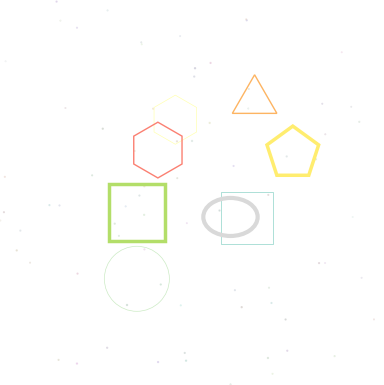[{"shape": "square", "thickness": 0.5, "radius": 0.34, "center": [0.642, 0.433]}, {"shape": "hexagon", "thickness": 0.5, "radius": 0.32, "center": [0.455, 0.689]}, {"shape": "hexagon", "thickness": 1, "radius": 0.36, "center": [0.41, 0.61]}, {"shape": "triangle", "thickness": 1, "radius": 0.33, "center": [0.661, 0.739]}, {"shape": "square", "thickness": 2.5, "radius": 0.37, "center": [0.356, 0.447]}, {"shape": "oval", "thickness": 3, "radius": 0.35, "center": [0.599, 0.436]}, {"shape": "circle", "thickness": 0.5, "radius": 0.42, "center": [0.355, 0.276]}, {"shape": "pentagon", "thickness": 2.5, "radius": 0.35, "center": [0.761, 0.602]}]